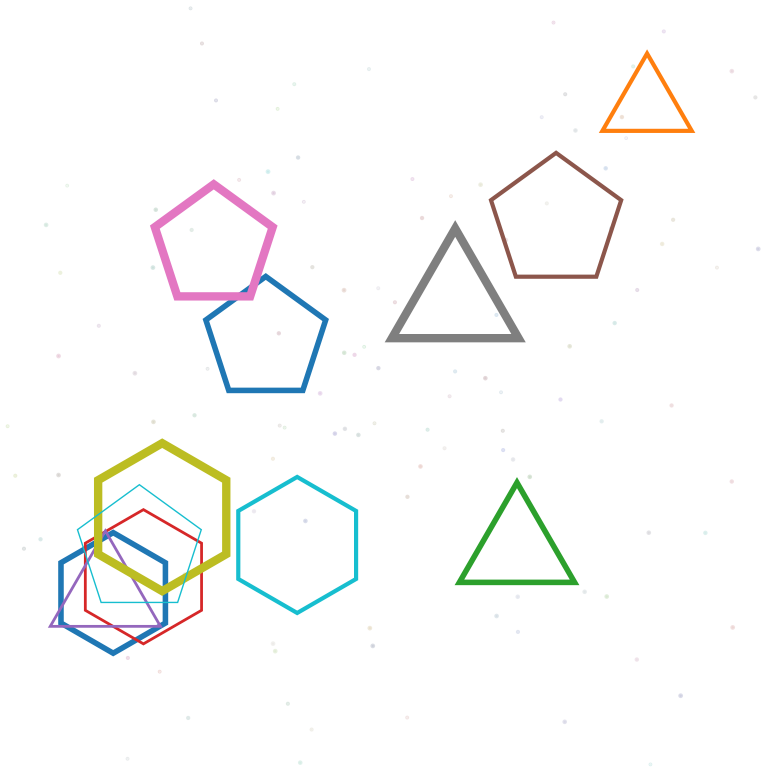[{"shape": "hexagon", "thickness": 2, "radius": 0.39, "center": [0.147, 0.23]}, {"shape": "pentagon", "thickness": 2, "radius": 0.41, "center": [0.345, 0.559]}, {"shape": "triangle", "thickness": 1.5, "radius": 0.33, "center": [0.84, 0.864]}, {"shape": "triangle", "thickness": 2, "radius": 0.43, "center": [0.671, 0.287]}, {"shape": "hexagon", "thickness": 1, "radius": 0.44, "center": [0.186, 0.251]}, {"shape": "triangle", "thickness": 1, "radius": 0.41, "center": [0.137, 0.228]}, {"shape": "pentagon", "thickness": 1.5, "radius": 0.44, "center": [0.722, 0.713]}, {"shape": "pentagon", "thickness": 3, "radius": 0.4, "center": [0.278, 0.68]}, {"shape": "triangle", "thickness": 3, "radius": 0.47, "center": [0.591, 0.608]}, {"shape": "hexagon", "thickness": 3, "radius": 0.48, "center": [0.211, 0.328]}, {"shape": "hexagon", "thickness": 1.5, "radius": 0.44, "center": [0.386, 0.292]}, {"shape": "pentagon", "thickness": 0.5, "radius": 0.42, "center": [0.181, 0.286]}]